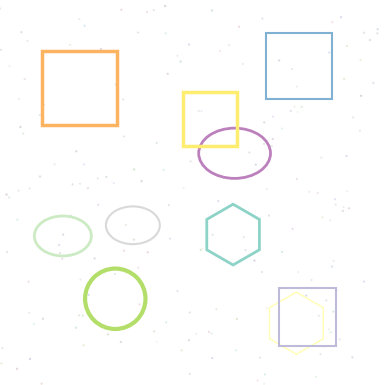[{"shape": "hexagon", "thickness": 2, "radius": 0.39, "center": [0.605, 0.391]}, {"shape": "hexagon", "thickness": 1, "radius": 0.4, "center": [0.77, 0.16]}, {"shape": "square", "thickness": 1.5, "radius": 0.37, "center": [0.799, 0.176]}, {"shape": "square", "thickness": 1.5, "radius": 0.43, "center": [0.777, 0.83]}, {"shape": "square", "thickness": 2.5, "radius": 0.49, "center": [0.207, 0.771]}, {"shape": "circle", "thickness": 3, "radius": 0.39, "center": [0.299, 0.224]}, {"shape": "oval", "thickness": 1.5, "radius": 0.35, "center": [0.345, 0.415]}, {"shape": "oval", "thickness": 2, "radius": 0.47, "center": [0.609, 0.602]}, {"shape": "oval", "thickness": 2, "radius": 0.37, "center": [0.163, 0.387]}, {"shape": "square", "thickness": 2.5, "radius": 0.35, "center": [0.545, 0.691]}]